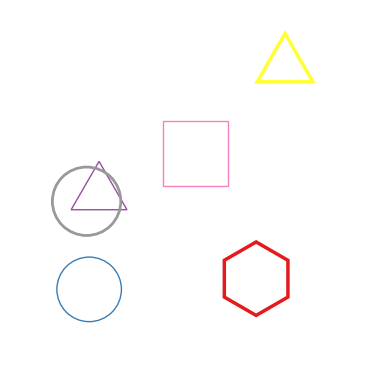[{"shape": "hexagon", "thickness": 2.5, "radius": 0.48, "center": [0.665, 0.276]}, {"shape": "circle", "thickness": 1, "radius": 0.42, "center": [0.232, 0.248]}, {"shape": "triangle", "thickness": 1, "radius": 0.42, "center": [0.257, 0.497]}, {"shape": "triangle", "thickness": 2.5, "radius": 0.42, "center": [0.74, 0.829]}, {"shape": "square", "thickness": 1, "radius": 0.42, "center": [0.508, 0.601]}, {"shape": "circle", "thickness": 2, "radius": 0.44, "center": [0.225, 0.477]}]